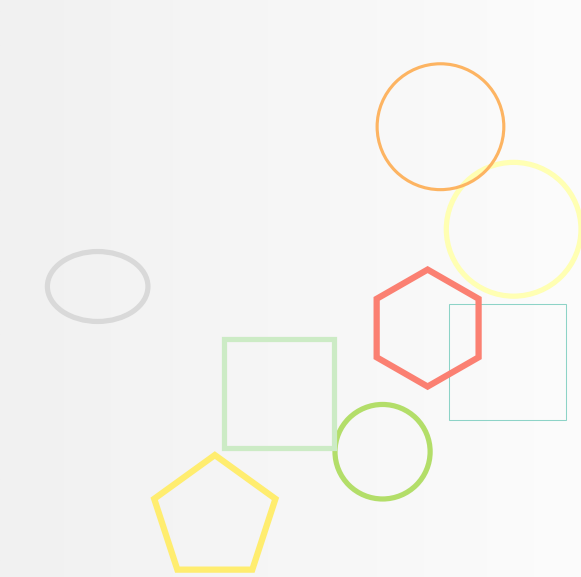[{"shape": "square", "thickness": 0.5, "radius": 0.5, "center": [0.873, 0.372]}, {"shape": "circle", "thickness": 2.5, "radius": 0.58, "center": [0.884, 0.602]}, {"shape": "hexagon", "thickness": 3, "radius": 0.51, "center": [0.736, 0.431]}, {"shape": "circle", "thickness": 1.5, "radius": 0.54, "center": [0.758, 0.78]}, {"shape": "circle", "thickness": 2.5, "radius": 0.41, "center": [0.658, 0.217]}, {"shape": "oval", "thickness": 2.5, "radius": 0.43, "center": [0.168, 0.503]}, {"shape": "square", "thickness": 2.5, "radius": 0.47, "center": [0.481, 0.318]}, {"shape": "pentagon", "thickness": 3, "radius": 0.55, "center": [0.37, 0.101]}]